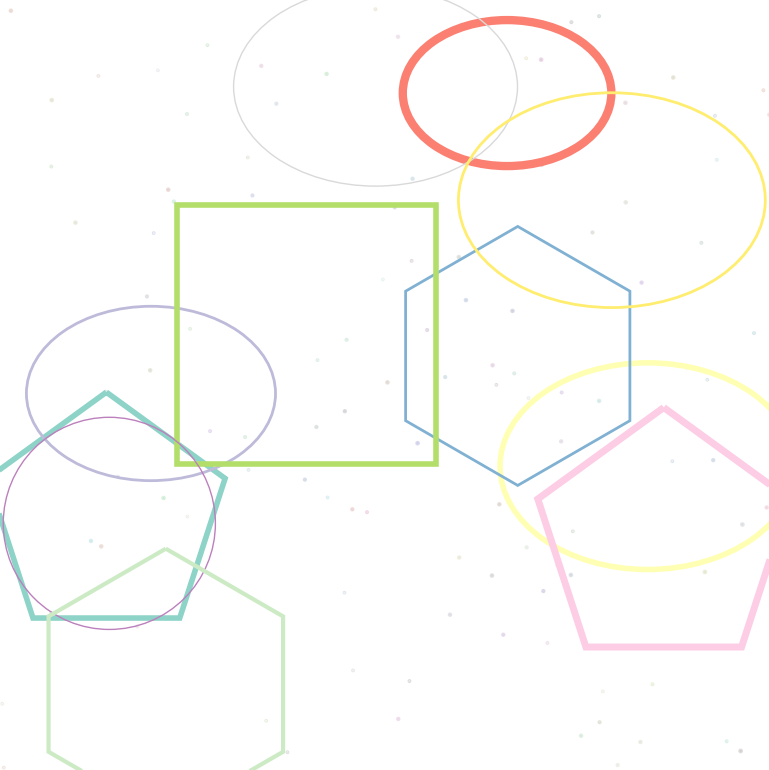[{"shape": "pentagon", "thickness": 2, "radius": 0.81, "center": [0.138, 0.329]}, {"shape": "oval", "thickness": 2, "radius": 0.96, "center": [0.841, 0.395]}, {"shape": "oval", "thickness": 1, "radius": 0.81, "center": [0.196, 0.489]}, {"shape": "oval", "thickness": 3, "radius": 0.68, "center": [0.659, 0.879]}, {"shape": "hexagon", "thickness": 1, "radius": 0.84, "center": [0.672, 0.538]}, {"shape": "square", "thickness": 2, "radius": 0.84, "center": [0.398, 0.565]}, {"shape": "pentagon", "thickness": 2.5, "radius": 0.86, "center": [0.862, 0.299]}, {"shape": "oval", "thickness": 0.5, "radius": 0.92, "center": [0.488, 0.887]}, {"shape": "circle", "thickness": 0.5, "radius": 0.69, "center": [0.142, 0.32]}, {"shape": "hexagon", "thickness": 1.5, "radius": 0.88, "center": [0.215, 0.112]}, {"shape": "oval", "thickness": 1, "radius": 1.0, "center": [0.795, 0.74]}]